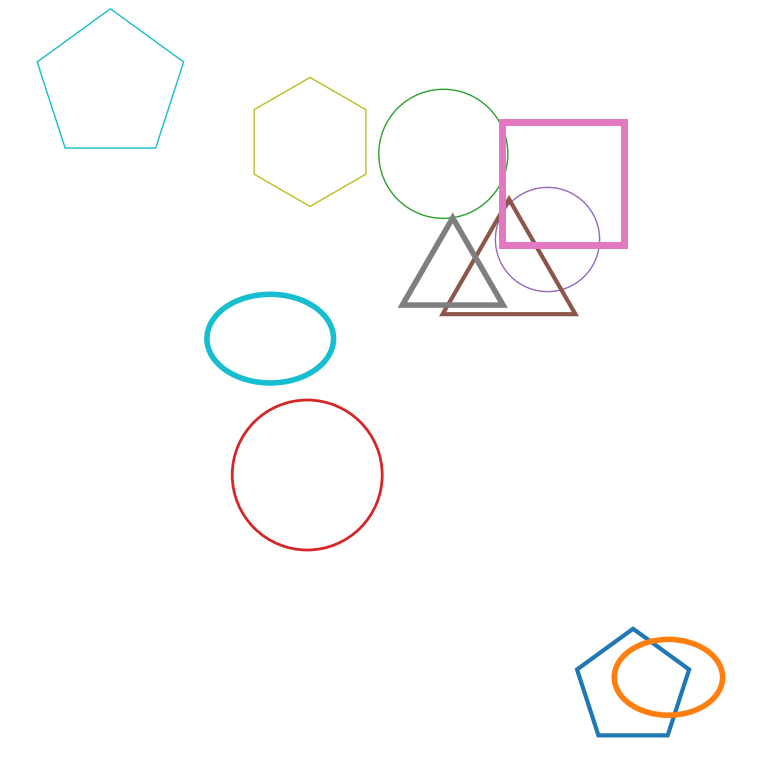[{"shape": "pentagon", "thickness": 1.5, "radius": 0.38, "center": [0.822, 0.107]}, {"shape": "oval", "thickness": 2, "radius": 0.35, "center": [0.868, 0.12]}, {"shape": "circle", "thickness": 0.5, "radius": 0.42, "center": [0.576, 0.8]}, {"shape": "circle", "thickness": 1, "radius": 0.49, "center": [0.399, 0.383]}, {"shape": "circle", "thickness": 0.5, "radius": 0.34, "center": [0.711, 0.689]}, {"shape": "triangle", "thickness": 1.5, "radius": 0.5, "center": [0.661, 0.642]}, {"shape": "square", "thickness": 2.5, "radius": 0.4, "center": [0.731, 0.762]}, {"shape": "triangle", "thickness": 2, "radius": 0.38, "center": [0.588, 0.642]}, {"shape": "hexagon", "thickness": 0.5, "radius": 0.42, "center": [0.403, 0.816]}, {"shape": "pentagon", "thickness": 0.5, "radius": 0.5, "center": [0.143, 0.889]}, {"shape": "oval", "thickness": 2, "radius": 0.41, "center": [0.351, 0.56]}]